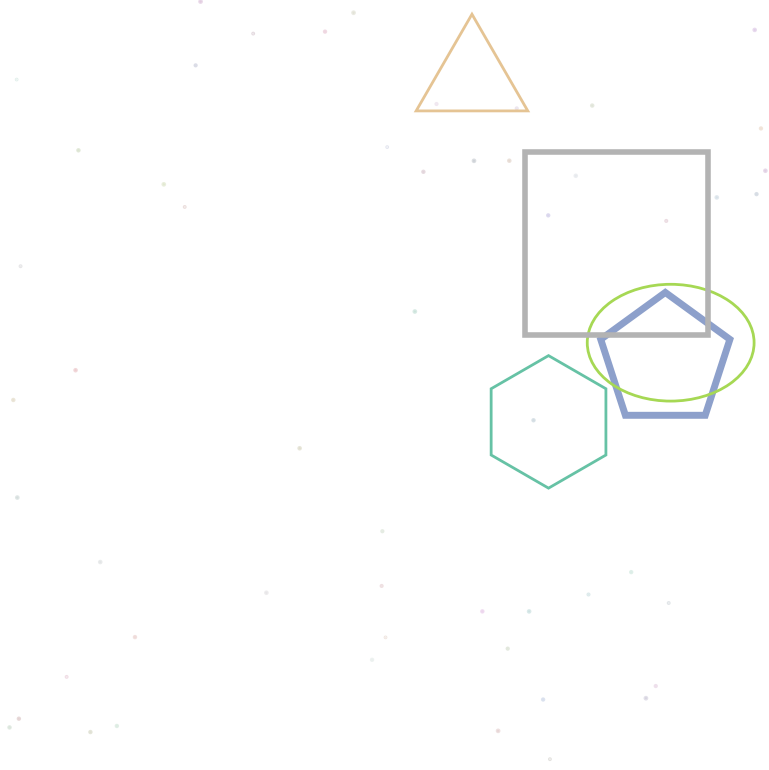[{"shape": "hexagon", "thickness": 1, "radius": 0.43, "center": [0.712, 0.452]}, {"shape": "pentagon", "thickness": 2.5, "radius": 0.44, "center": [0.864, 0.532]}, {"shape": "oval", "thickness": 1, "radius": 0.54, "center": [0.871, 0.555]}, {"shape": "triangle", "thickness": 1, "radius": 0.42, "center": [0.613, 0.898]}, {"shape": "square", "thickness": 2, "radius": 0.59, "center": [0.8, 0.684]}]